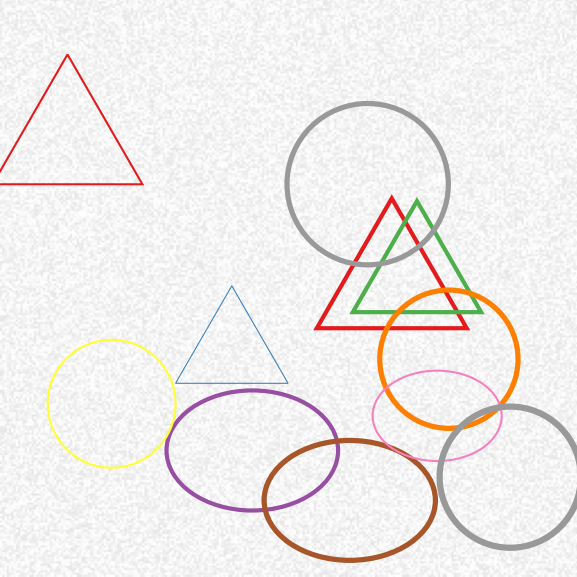[{"shape": "triangle", "thickness": 1, "radius": 0.75, "center": [0.117, 0.755]}, {"shape": "triangle", "thickness": 2, "radius": 0.75, "center": [0.678, 0.506]}, {"shape": "triangle", "thickness": 0.5, "radius": 0.56, "center": [0.401, 0.392]}, {"shape": "triangle", "thickness": 2, "radius": 0.64, "center": [0.722, 0.523]}, {"shape": "oval", "thickness": 2, "radius": 0.74, "center": [0.437, 0.219]}, {"shape": "circle", "thickness": 2.5, "radius": 0.6, "center": [0.777, 0.377]}, {"shape": "circle", "thickness": 1, "radius": 0.55, "center": [0.193, 0.3]}, {"shape": "oval", "thickness": 2.5, "radius": 0.74, "center": [0.606, 0.133]}, {"shape": "oval", "thickness": 1, "radius": 0.56, "center": [0.757, 0.279]}, {"shape": "circle", "thickness": 2.5, "radius": 0.7, "center": [0.637, 0.68]}, {"shape": "circle", "thickness": 3, "radius": 0.61, "center": [0.883, 0.173]}]